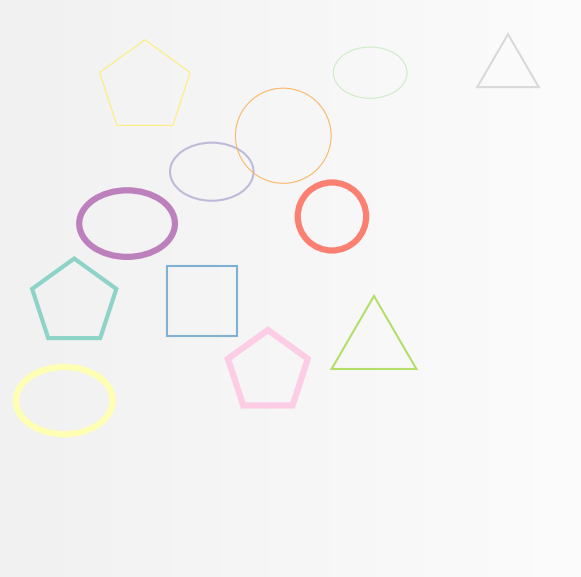[{"shape": "pentagon", "thickness": 2, "radius": 0.38, "center": [0.128, 0.475]}, {"shape": "oval", "thickness": 3, "radius": 0.42, "center": [0.111, 0.306]}, {"shape": "oval", "thickness": 1, "radius": 0.36, "center": [0.364, 0.702]}, {"shape": "circle", "thickness": 3, "radius": 0.29, "center": [0.571, 0.624]}, {"shape": "square", "thickness": 1, "radius": 0.3, "center": [0.348, 0.478]}, {"shape": "circle", "thickness": 0.5, "radius": 0.41, "center": [0.487, 0.764]}, {"shape": "triangle", "thickness": 1, "radius": 0.42, "center": [0.643, 0.402]}, {"shape": "pentagon", "thickness": 3, "radius": 0.36, "center": [0.461, 0.356]}, {"shape": "triangle", "thickness": 1, "radius": 0.31, "center": [0.874, 0.879]}, {"shape": "oval", "thickness": 3, "radius": 0.41, "center": [0.219, 0.612]}, {"shape": "oval", "thickness": 0.5, "radius": 0.32, "center": [0.637, 0.873]}, {"shape": "pentagon", "thickness": 0.5, "radius": 0.41, "center": [0.249, 0.848]}]